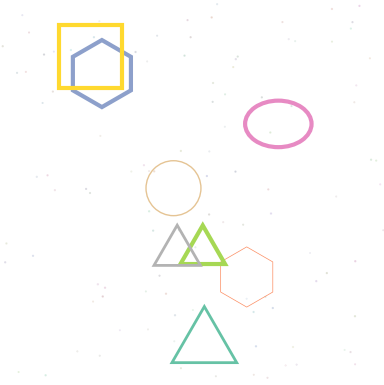[{"shape": "triangle", "thickness": 2, "radius": 0.49, "center": [0.531, 0.107]}, {"shape": "hexagon", "thickness": 0.5, "radius": 0.39, "center": [0.641, 0.281]}, {"shape": "hexagon", "thickness": 3, "radius": 0.44, "center": [0.265, 0.809]}, {"shape": "oval", "thickness": 3, "radius": 0.43, "center": [0.723, 0.678]}, {"shape": "triangle", "thickness": 3, "radius": 0.33, "center": [0.527, 0.348]}, {"shape": "square", "thickness": 3, "radius": 0.41, "center": [0.235, 0.853]}, {"shape": "circle", "thickness": 1, "radius": 0.36, "center": [0.451, 0.511]}, {"shape": "triangle", "thickness": 2, "radius": 0.35, "center": [0.46, 0.345]}]